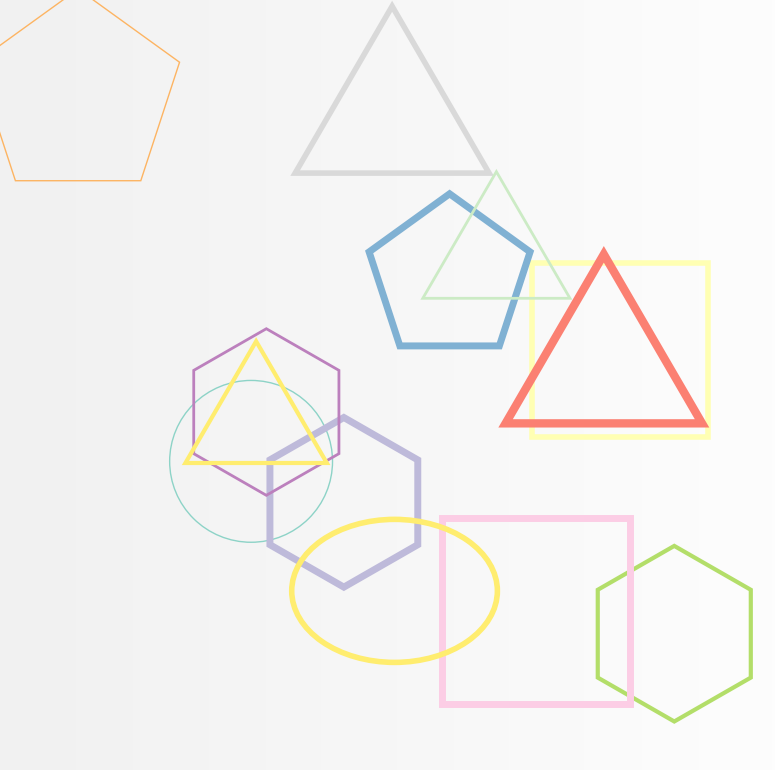[{"shape": "circle", "thickness": 0.5, "radius": 0.53, "center": [0.324, 0.401]}, {"shape": "square", "thickness": 2, "radius": 0.57, "center": [0.8, 0.546]}, {"shape": "hexagon", "thickness": 2.5, "radius": 0.55, "center": [0.444, 0.348]}, {"shape": "triangle", "thickness": 3, "radius": 0.73, "center": [0.779, 0.523]}, {"shape": "pentagon", "thickness": 2.5, "radius": 0.55, "center": [0.58, 0.639]}, {"shape": "pentagon", "thickness": 0.5, "radius": 0.69, "center": [0.101, 0.877]}, {"shape": "hexagon", "thickness": 1.5, "radius": 0.57, "center": [0.87, 0.177]}, {"shape": "square", "thickness": 2.5, "radius": 0.61, "center": [0.691, 0.206]}, {"shape": "triangle", "thickness": 2, "radius": 0.72, "center": [0.506, 0.847]}, {"shape": "hexagon", "thickness": 1, "radius": 0.54, "center": [0.344, 0.465]}, {"shape": "triangle", "thickness": 1, "radius": 0.55, "center": [0.64, 0.667]}, {"shape": "oval", "thickness": 2, "radius": 0.66, "center": [0.509, 0.233]}, {"shape": "triangle", "thickness": 1.5, "radius": 0.53, "center": [0.33, 0.451]}]